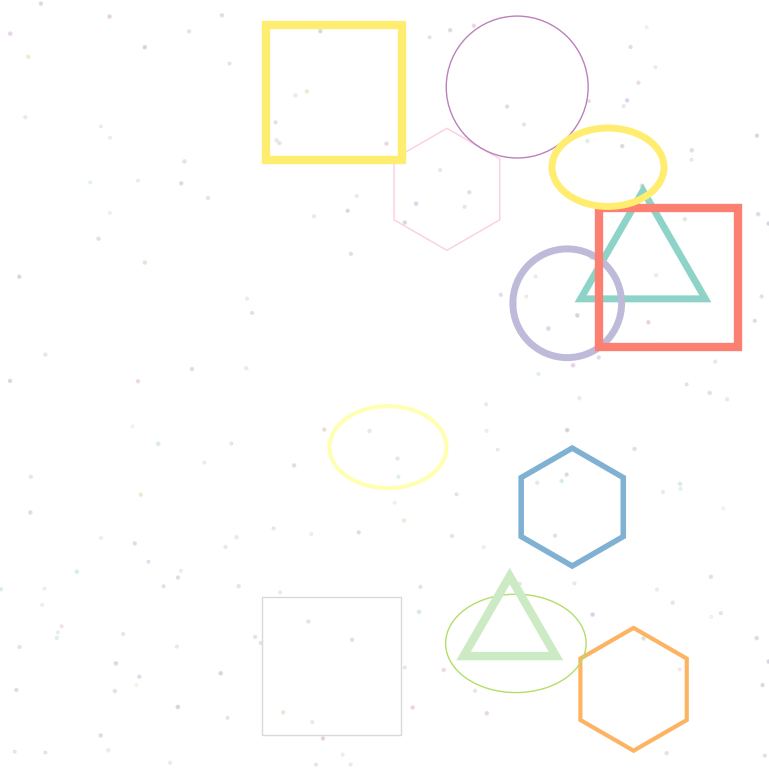[{"shape": "triangle", "thickness": 2.5, "radius": 0.47, "center": [0.835, 0.659]}, {"shape": "oval", "thickness": 1.5, "radius": 0.38, "center": [0.504, 0.419]}, {"shape": "circle", "thickness": 2.5, "radius": 0.35, "center": [0.737, 0.606]}, {"shape": "square", "thickness": 3, "radius": 0.45, "center": [0.869, 0.64]}, {"shape": "hexagon", "thickness": 2, "radius": 0.38, "center": [0.743, 0.341]}, {"shape": "hexagon", "thickness": 1.5, "radius": 0.4, "center": [0.823, 0.105]}, {"shape": "oval", "thickness": 0.5, "radius": 0.46, "center": [0.67, 0.164]}, {"shape": "hexagon", "thickness": 0.5, "radius": 0.4, "center": [0.58, 0.754]}, {"shape": "square", "thickness": 0.5, "radius": 0.45, "center": [0.43, 0.135]}, {"shape": "circle", "thickness": 0.5, "radius": 0.46, "center": [0.672, 0.887]}, {"shape": "triangle", "thickness": 3, "radius": 0.35, "center": [0.662, 0.183]}, {"shape": "oval", "thickness": 2.5, "radius": 0.36, "center": [0.79, 0.783]}, {"shape": "square", "thickness": 3, "radius": 0.44, "center": [0.434, 0.88]}]